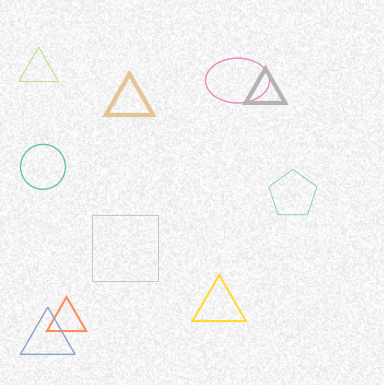[{"shape": "pentagon", "thickness": 0.5, "radius": 0.33, "center": [0.761, 0.495]}, {"shape": "circle", "thickness": 1, "radius": 0.29, "center": [0.112, 0.567]}, {"shape": "triangle", "thickness": 1.5, "radius": 0.29, "center": [0.173, 0.17]}, {"shape": "triangle", "thickness": 1, "radius": 0.41, "center": [0.124, 0.121]}, {"shape": "oval", "thickness": 1, "radius": 0.42, "center": [0.617, 0.791]}, {"shape": "triangle", "thickness": 0.5, "radius": 0.3, "center": [0.101, 0.818]}, {"shape": "triangle", "thickness": 1.5, "radius": 0.4, "center": [0.569, 0.206]}, {"shape": "triangle", "thickness": 3, "radius": 0.36, "center": [0.336, 0.737]}, {"shape": "triangle", "thickness": 3, "radius": 0.3, "center": [0.69, 0.762]}, {"shape": "square", "thickness": 0.5, "radius": 0.43, "center": [0.324, 0.357]}]